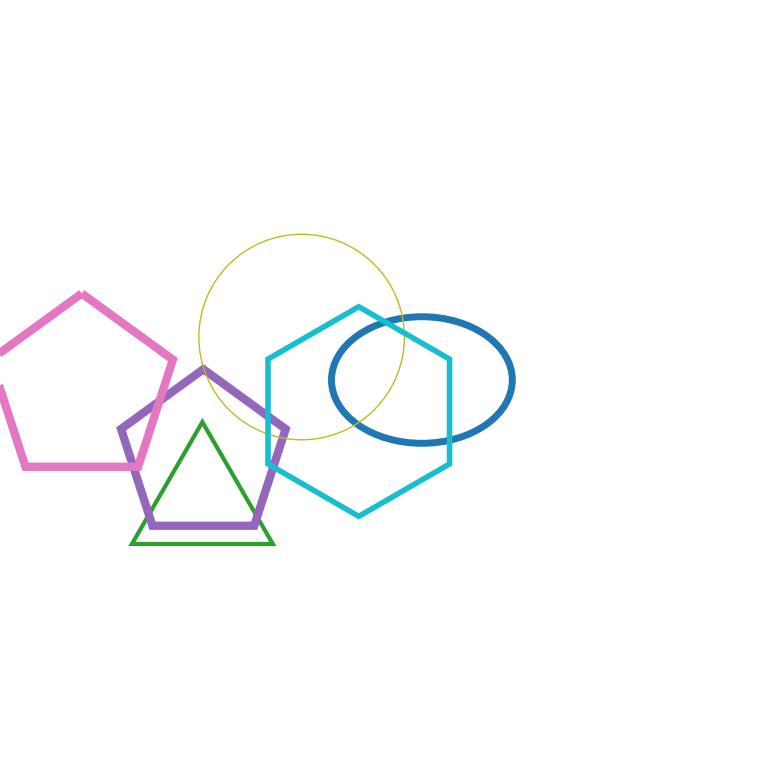[{"shape": "oval", "thickness": 2.5, "radius": 0.59, "center": [0.548, 0.506]}, {"shape": "triangle", "thickness": 1.5, "radius": 0.53, "center": [0.263, 0.346]}, {"shape": "pentagon", "thickness": 3, "radius": 0.56, "center": [0.264, 0.408]}, {"shape": "pentagon", "thickness": 3, "radius": 0.62, "center": [0.106, 0.494]}, {"shape": "circle", "thickness": 0.5, "radius": 0.67, "center": [0.392, 0.562]}, {"shape": "hexagon", "thickness": 2, "radius": 0.68, "center": [0.466, 0.466]}]